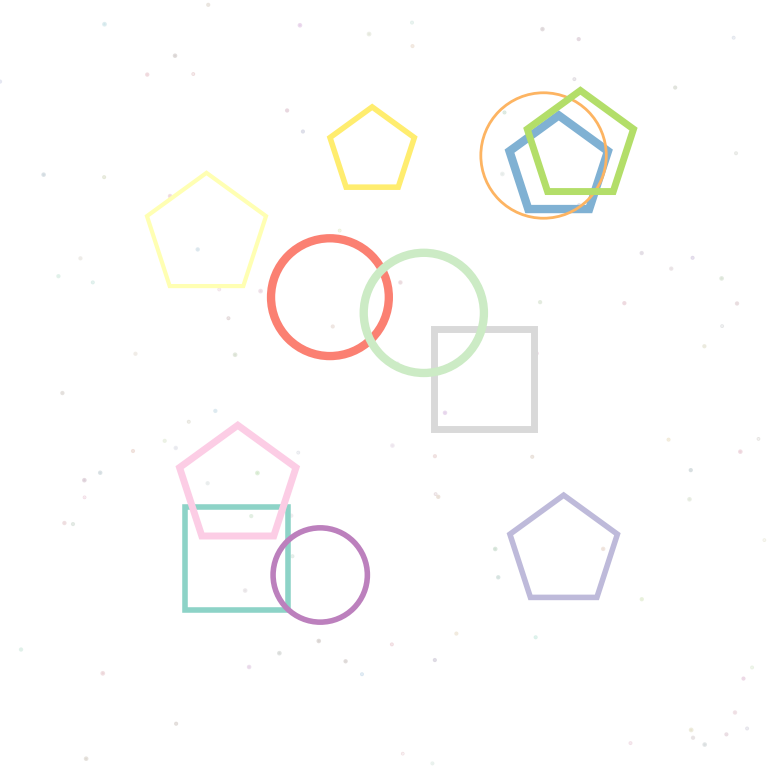[{"shape": "square", "thickness": 2, "radius": 0.33, "center": [0.307, 0.275]}, {"shape": "pentagon", "thickness": 1.5, "radius": 0.41, "center": [0.268, 0.694]}, {"shape": "pentagon", "thickness": 2, "radius": 0.37, "center": [0.732, 0.284]}, {"shape": "circle", "thickness": 3, "radius": 0.38, "center": [0.428, 0.614]}, {"shape": "pentagon", "thickness": 3, "radius": 0.34, "center": [0.726, 0.783]}, {"shape": "circle", "thickness": 1, "radius": 0.41, "center": [0.706, 0.798]}, {"shape": "pentagon", "thickness": 2.5, "radius": 0.36, "center": [0.754, 0.81]}, {"shape": "pentagon", "thickness": 2.5, "radius": 0.4, "center": [0.309, 0.368]}, {"shape": "square", "thickness": 2.5, "radius": 0.32, "center": [0.628, 0.508]}, {"shape": "circle", "thickness": 2, "radius": 0.31, "center": [0.416, 0.253]}, {"shape": "circle", "thickness": 3, "radius": 0.39, "center": [0.55, 0.594]}, {"shape": "pentagon", "thickness": 2, "radius": 0.29, "center": [0.483, 0.804]}]